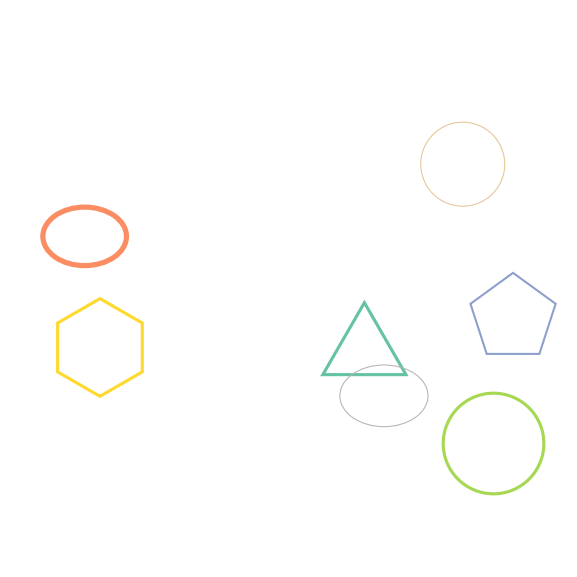[{"shape": "triangle", "thickness": 1.5, "radius": 0.42, "center": [0.631, 0.392]}, {"shape": "oval", "thickness": 2.5, "radius": 0.36, "center": [0.147, 0.59]}, {"shape": "pentagon", "thickness": 1, "radius": 0.39, "center": [0.888, 0.449]}, {"shape": "circle", "thickness": 1.5, "radius": 0.44, "center": [0.855, 0.231]}, {"shape": "hexagon", "thickness": 1.5, "radius": 0.42, "center": [0.173, 0.397]}, {"shape": "circle", "thickness": 0.5, "radius": 0.36, "center": [0.801, 0.715]}, {"shape": "oval", "thickness": 0.5, "radius": 0.38, "center": [0.665, 0.314]}]